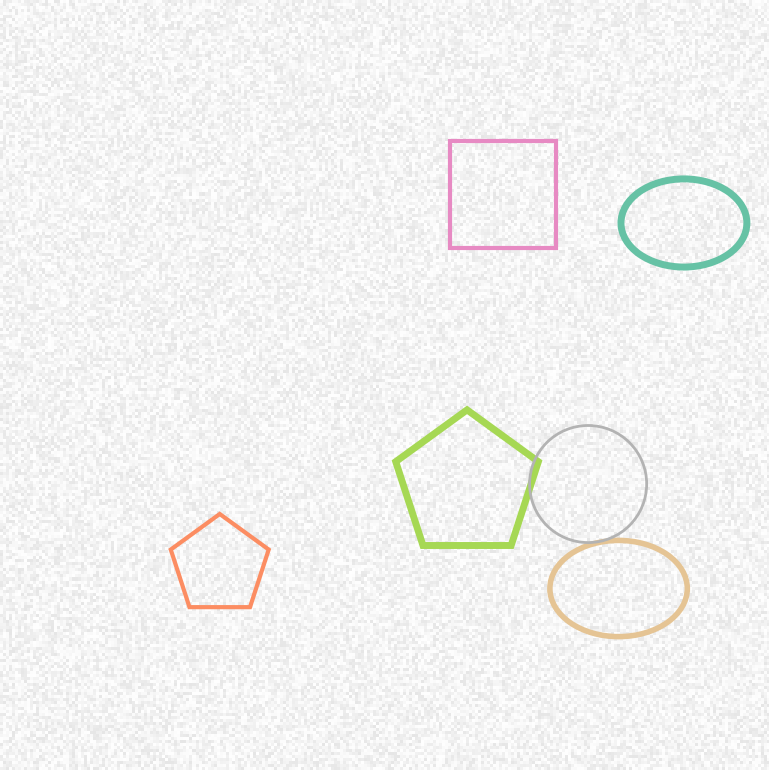[{"shape": "oval", "thickness": 2.5, "radius": 0.41, "center": [0.888, 0.71]}, {"shape": "pentagon", "thickness": 1.5, "radius": 0.33, "center": [0.285, 0.266]}, {"shape": "square", "thickness": 1.5, "radius": 0.35, "center": [0.653, 0.747]}, {"shape": "pentagon", "thickness": 2.5, "radius": 0.49, "center": [0.607, 0.37]}, {"shape": "oval", "thickness": 2, "radius": 0.45, "center": [0.803, 0.236]}, {"shape": "circle", "thickness": 1, "radius": 0.38, "center": [0.764, 0.371]}]